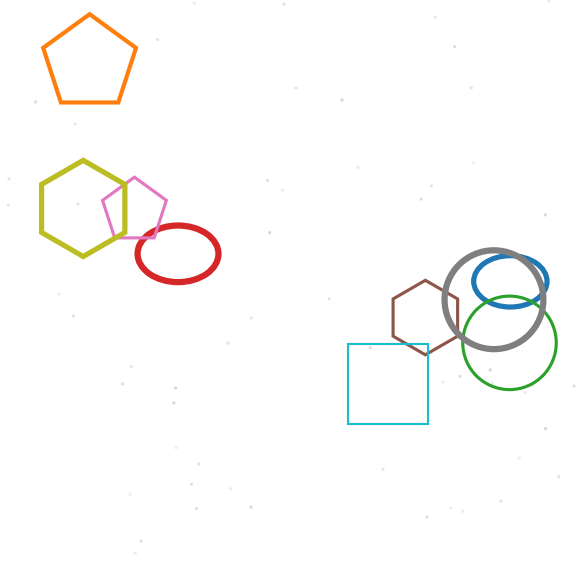[{"shape": "oval", "thickness": 2.5, "radius": 0.32, "center": [0.884, 0.512]}, {"shape": "pentagon", "thickness": 2, "radius": 0.42, "center": [0.155, 0.89]}, {"shape": "circle", "thickness": 1.5, "radius": 0.4, "center": [0.882, 0.405]}, {"shape": "oval", "thickness": 3, "radius": 0.35, "center": [0.308, 0.56]}, {"shape": "hexagon", "thickness": 1.5, "radius": 0.32, "center": [0.737, 0.449]}, {"shape": "pentagon", "thickness": 1.5, "radius": 0.29, "center": [0.233, 0.634]}, {"shape": "circle", "thickness": 3, "radius": 0.43, "center": [0.855, 0.48]}, {"shape": "hexagon", "thickness": 2.5, "radius": 0.42, "center": [0.144, 0.638]}, {"shape": "square", "thickness": 1, "radius": 0.35, "center": [0.671, 0.334]}]